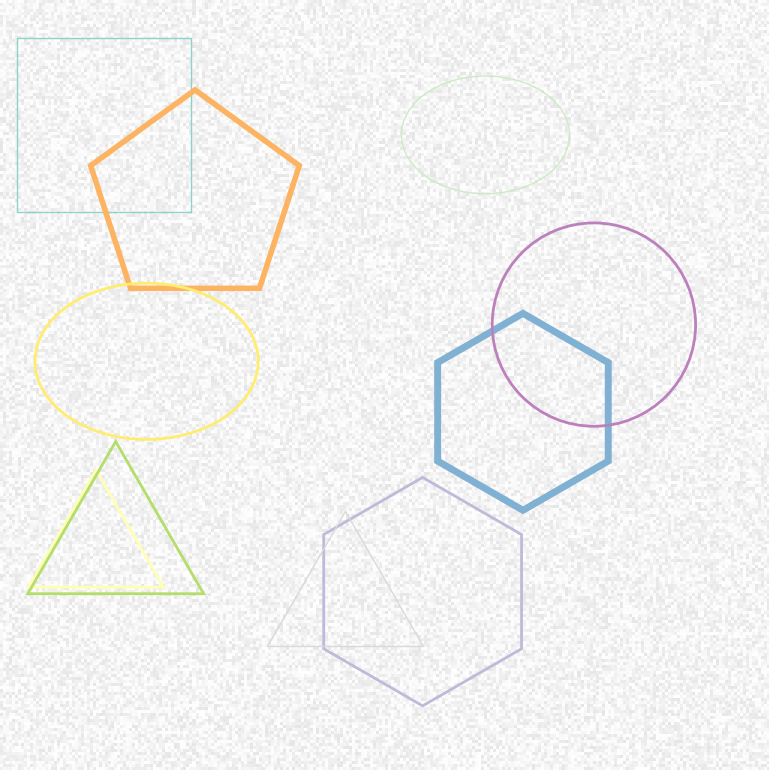[{"shape": "square", "thickness": 0.5, "radius": 0.56, "center": [0.135, 0.838]}, {"shape": "triangle", "thickness": 1, "radius": 0.51, "center": [0.125, 0.288]}, {"shape": "hexagon", "thickness": 1, "radius": 0.74, "center": [0.549, 0.232]}, {"shape": "hexagon", "thickness": 2.5, "radius": 0.64, "center": [0.679, 0.465]}, {"shape": "pentagon", "thickness": 2, "radius": 0.71, "center": [0.253, 0.741]}, {"shape": "triangle", "thickness": 1, "radius": 0.66, "center": [0.15, 0.295]}, {"shape": "triangle", "thickness": 0.5, "radius": 0.58, "center": [0.449, 0.219]}, {"shape": "circle", "thickness": 1, "radius": 0.66, "center": [0.771, 0.578]}, {"shape": "oval", "thickness": 0.5, "radius": 0.55, "center": [0.63, 0.825]}, {"shape": "oval", "thickness": 1, "radius": 0.72, "center": [0.19, 0.531]}]